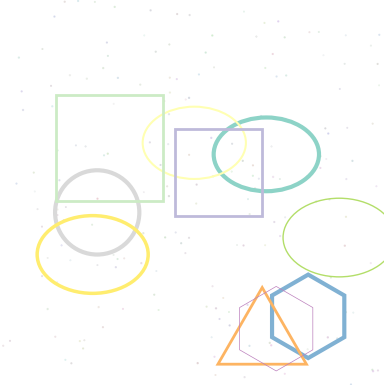[{"shape": "oval", "thickness": 3, "radius": 0.68, "center": [0.692, 0.599]}, {"shape": "oval", "thickness": 1.5, "radius": 0.67, "center": [0.505, 0.629]}, {"shape": "square", "thickness": 2, "radius": 0.57, "center": [0.568, 0.551]}, {"shape": "hexagon", "thickness": 3, "radius": 0.54, "center": [0.8, 0.178]}, {"shape": "triangle", "thickness": 2, "radius": 0.66, "center": [0.681, 0.12]}, {"shape": "oval", "thickness": 1, "radius": 0.73, "center": [0.881, 0.383]}, {"shape": "circle", "thickness": 3, "radius": 0.55, "center": [0.252, 0.448]}, {"shape": "hexagon", "thickness": 0.5, "radius": 0.55, "center": [0.717, 0.146]}, {"shape": "square", "thickness": 2, "radius": 0.69, "center": [0.284, 0.616]}, {"shape": "oval", "thickness": 2.5, "radius": 0.72, "center": [0.241, 0.339]}]